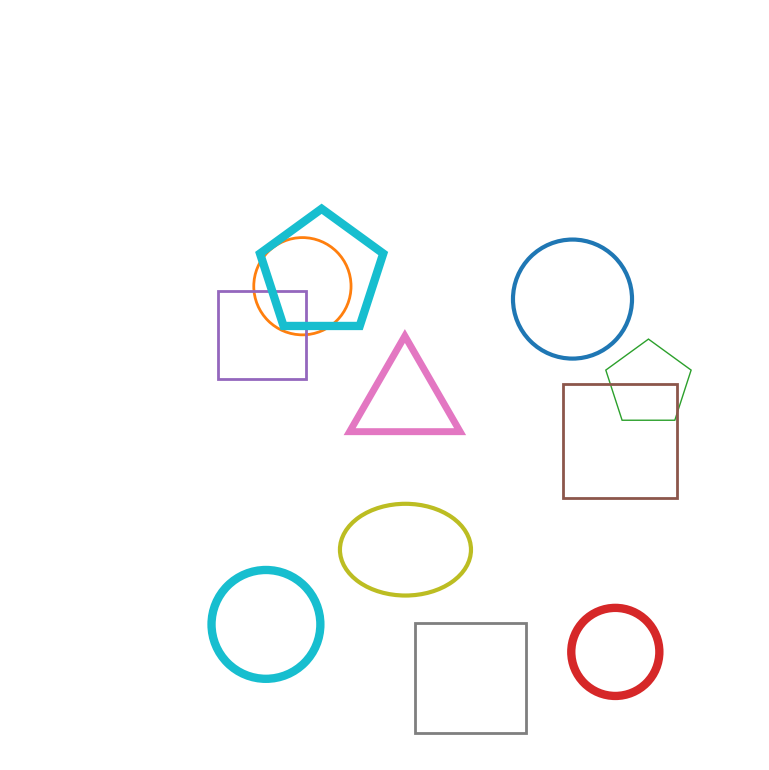[{"shape": "circle", "thickness": 1.5, "radius": 0.39, "center": [0.744, 0.612]}, {"shape": "circle", "thickness": 1, "radius": 0.32, "center": [0.393, 0.628]}, {"shape": "pentagon", "thickness": 0.5, "radius": 0.29, "center": [0.842, 0.501]}, {"shape": "circle", "thickness": 3, "radius": 0.29, "center": [0.799, 0.153]}, {"shape": "square", "thickness": 1, "radius": 0.29, "center": [0.34, 0.565]}, {"shape": "square", "thickness": 1, "radius": 0.37, "center": [0.805, 0.427]}, {"shape": "triangle", "thickness": 2.5, "radius": 0.41, "center": [0.526, 0.481]}, {"shape": "square", "thickness": 1, "radius": 0.36, "center": [0.611, 0.119]}, {"shape": "oval", "thickness": 1.5, "radius": 0.43, "center": [0.527, 0.286]}, {"shape": "pentagon", "thickness": 3, "radius": 0.42, "center": [0.418, 0.645]}, {"shape": "circle", "thickness": 3, "radius": 0.35, "center": [0.345, 0.189]}]